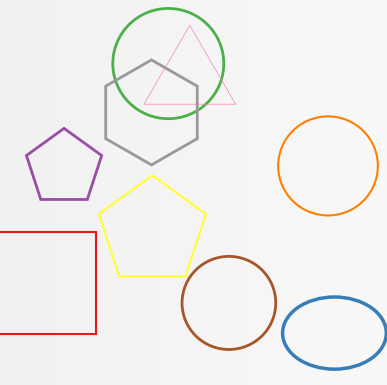[{"shape": "square", "thickness": 1.5, "radius": 0.66, "center": [0.115, 0.264]}, {"shape": "oval", "thickness": 2.5, "radius": 0.67, "center": [0.863, 0.135]}, {"shape": "circle", "thickness": 2, "radius": 0.72, "center": [0.434, 0.835]}, {"shape": "pentagon", "thickness": 2, "radius": 0.51, "center": [0.165, 0.564]}, {"shape": "circle", "thickness": 1.5, "radius": 0.64, "center": [0.847, 0.569]}, {"shape": "pentagon", "thickness": 1.5, "radius": 0.73, "center": [0.393, 0.399]}, {"shape": "circle", "thickness": 2, "radius": 0.6, "center": [0.591, 0.213]}, {"shape": "triangle", "thickness": 0.5, "radius": 0.68, "center": [0.49, 0.798]}, {"shape": "hexagon", "thickness": 2, "radius": 0.68, "center": [0.391, 0.708]}]